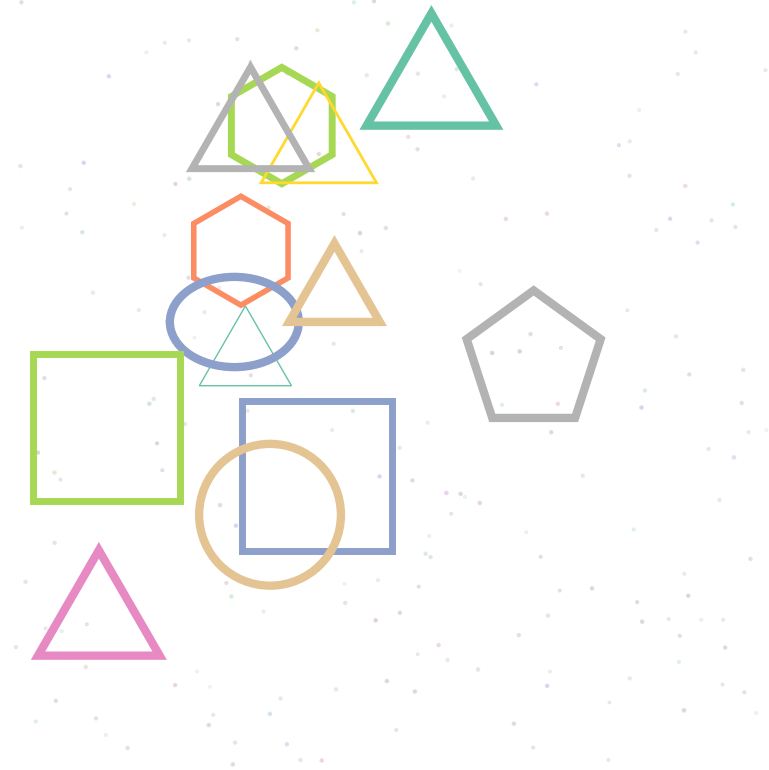[{"shape": "triangle", "thickness": 0.5, "radius": 0.35, "center": [0.319, 0.534]}, {"shape": "triangle", "thickness": 3, "radius": 0.49, "center": [0.56, 0.885]}, {"shape": "hexagon", "thickness": 2, "radius": 0.35, "center": [0.313, 0.674]}, {"shape": "oval", "thickness": 3, "radius": 0.42, "center": [0.304, 0.582]}, {"shape": "square", "thickness": 2.5, "radius": 0.49, "center": [0.411, 0.382]}, {"shape": "triangle", "thickness": 3, "radius": 0.46, "center": [0.128, 0.194]}, {"shape": "hexagon", "thickness": 2.5, "radius": 0.38, "center": [0.366, 0.837]}, {"shape": "square", "thickness": 2.5, "radius": 0.48, "center": [0.138, 0.445]}, {"shape": "triangle", "thickness": 1, "radius": 0.43, "center": [0.414, 0.806]}, {"shape": "triangle", "thickness": 3, "radius": 0.34, "center": [0.434, 0.616]}, {"shape": "circle", "thickness": 3, "radius": 0.46, "center": [0.351, 0.331]}, {"shape": "pentagon", "thickness": 3, "radius": 0.46, "center": [0.693, 0.531]}, {"shape": "triangle", "thickness": 2.5, "radius": 0.44, "center": [0.325, 0.825]}]